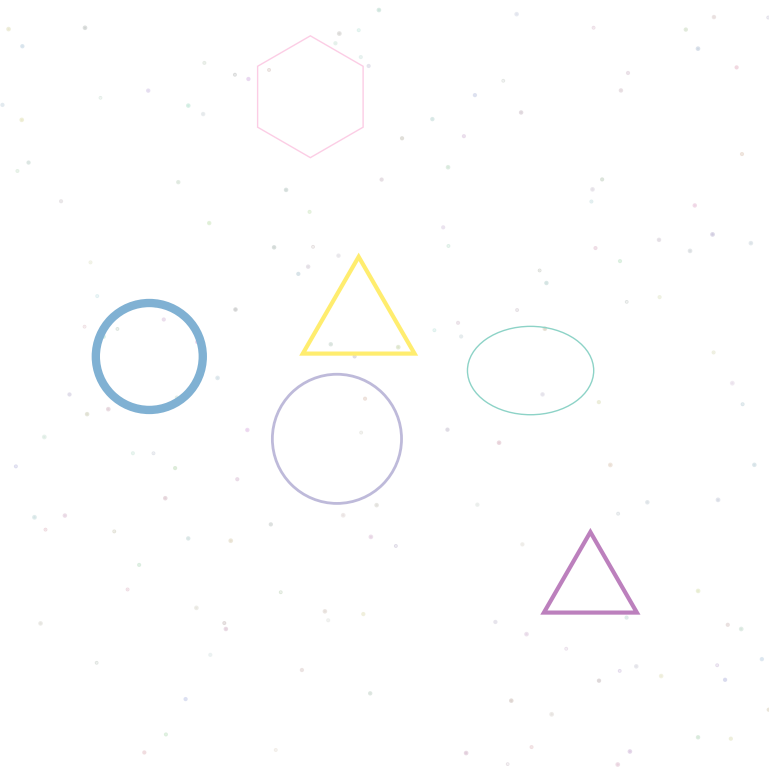[{"shape": "oval", "thickness": 0.5, "radius": 0.41, "center": [0.689, 0.519]}, {"shape": "circle", "thickness": 1, "radius": 0.42, "center": [0.438, 0.43]}, {"shape": "circle", "thickness": 3, "radius": 0.35, "center": [0.194, 0.537]}, {"shape": "hexagon", "thickness": 0.5, "radius": 0.4, "center": [0.403, 0.874]}, {"shape": "triangle", "thickness": 1.5, "radius": 0.35, "center": [0.767, 0.239]}, {"shape": "triangle", "thickness": 1.5, "radius": 0.42, "center": [0.466, 0.583]}]